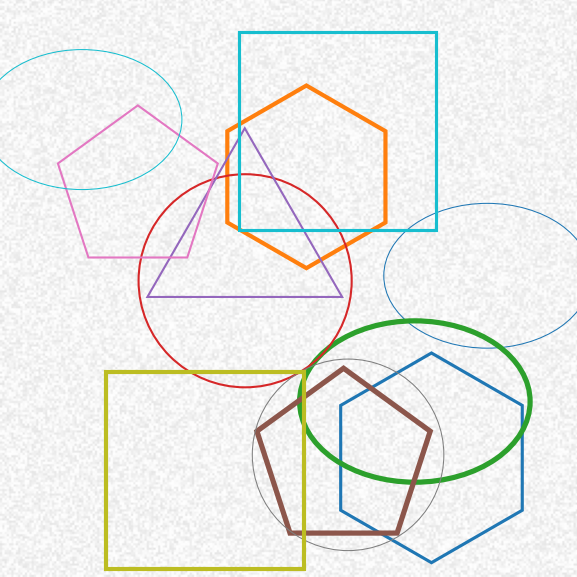[{"shape": "hexagon", "thickness": 1.5, "radius": 0.91, "center": [0.747, 0.206]}, {"shape": "oval", "thickness": 0.5, "radius": 0.9, "center": [0.844, 0.522]}, {"shape": "hexagon", "thickness": 2, "radius": 0.79, "center": [0.531, 0.693]}, {"shape": "oval", "thickness": 2.5, "radius": 1.0, "center": [0.718, 0.304]}, {"shape": "circle", "thickness": 1, "radius": 0.92, "center": [0.424, 0.513]}, {"shape": "triangle", "thickness": 1, "radius": 0.97, "center": [0.424, 0.582]}, {"shape": "pentagon", "thickness": 2.5, "radius": 0.79, "center": [0.595, 0.204]}, {"shape": "pentagon", "thickness": 1, "radius": 0.73, "center": [0.239, 0.671]}, {"shape": "circle", "thickness": 0.5, "radius": 0.83, "center": [0.603, 0.212]}, {"shape": "square", "thickness": 2, "radius": 0.86, "center": [0.355, 0.184]}, {"shape": "square", "thickness": 1.5, "radius": 0.85, "center": [0.584, 0.772]}, {"shape": "oval", "thickness": 0.5, "radius": 0.87, "center": [0.142, 0.792]}]